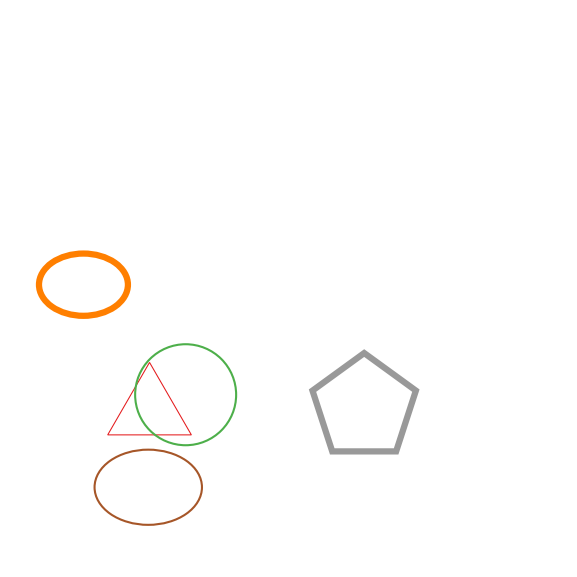[{"shape": "triangle", "thickness": 0.5, "radius": 0.42, "center": [0.259, 0.288]}, {"shape": "circle", "thickness": 1, "radius": 0.44, "center": [0.321, 0.316]}, {"shape": "oval", "thickness": 3, "radius": 0.38, "center": [0.145, 0.506]}, {"shape": "oval", "thickness": 1, "radius": 0.46, "center": [0.257, 0.155]}, {"shape": "pentagon", "thickness": 3, "radius": 0.47, "center": [0.631, 0.294]}]